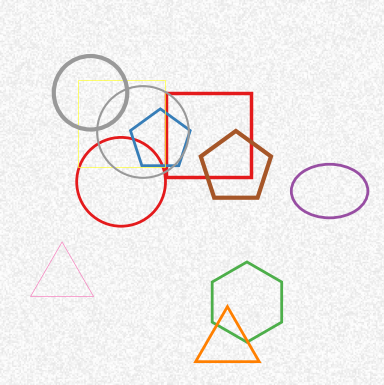[{"shape": "square", "thickness": 2.5, "radius": 0.55, "center": [0.541, 0.65]}, {"shape": "circle", "thickness": 2, "radius": 0.58, "center": [0.315, 0.528]}, {"shape": "pentagon", "thickness": 2, "radius": 0.41, "center": [0.416, 0.636]}, {"shape": "hexagon", "thickness": 2, "radius": 0.52, "center": [0.641, 0.215]}, {"shape": "oval", "thickness": 2, "radius": 0.5, "center": [0.856, 0.504]}, {"shape": "triangle", "thickness": 2, "radius": 0.48, "center": [0.591, 0.108]}, {"shape": "square", "thickness": 0.5, "radius": 0.57, "center": [0.315, 0.679]}, {"shape": "pentagon", "thickness": 3, "radius": 0.48, "center": [0.613, 0.564]}, {"shape": "triangle", "thickness": 0.5, "radius": 0.47, "center": [0.161, 0.277]}, {"shape": "circle", "thickness": 3, "radius": 0.48, "center": [0.235, 0.759]}, {"shape": "circle", "thickness": 1.5, "radius": 0.6, "center": [0.371, 0.657]}]